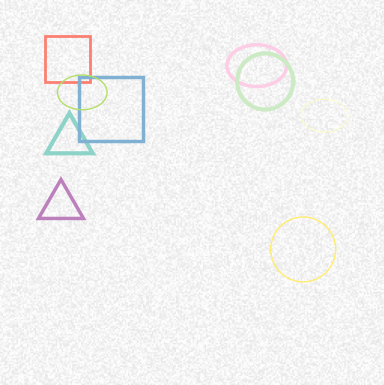[{"shape": "triangle", "thickness": 3, "radius": 0.35, "center": [0.18, 0.637]}, {"shape": "oval", "thickness": 0.5, "radius": 0.31, "center": [0.843, 0.7]}, {"shape": "square", "thickness": 2, "radius": 0.29, "center": [0.175, 0.847]}, {"shape": "square", "thickness": 2.5, "radius": 0.42, "center": [0.289, 0.716]}, {"shape": "oval", "thickness": 1, "radius": 0.32, "center": [0.214, 0.76]}, {"shape": "oval", "thickness": 2.5, "radius": 0.39, "center": [0.667, 0.829]}, {"shape": "triangle", "thickness": 2.5, "radius": 0.34, "center": [0.158, 0.466]}, {"shape": "circle", "thickness": 3, "radius": 0.36, "center": [0.689, 0.788]}, {"shape": "circle", "thickness": 1, "radius": 0.42, "center": [0.787, 0.352]}]